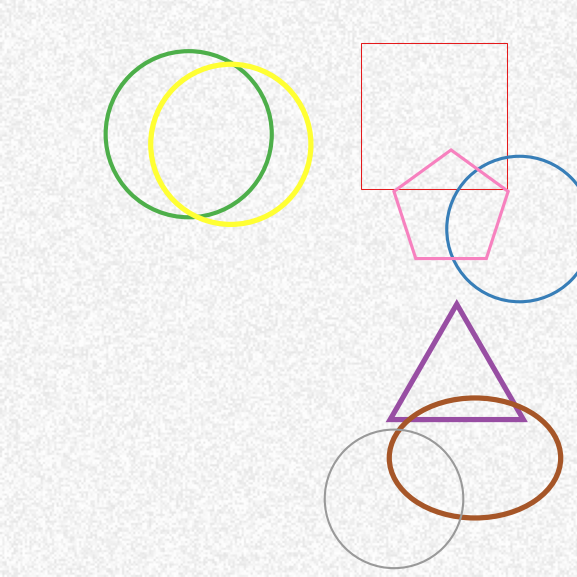[{"shape": "square", "thickness": 0.5, "radius": 0.63, "center": [0.751, 0.798]}, {"shape": "circle", "thickness": 1.5, "radius": 0.63, "center": [0.9, 0.603]}, {"shape": "circle", "thickness": 2, "radius": 0.72, "center": [0.327, 0.767]}, {"shape": "triangle", "thickness": 2.5, "radius": 0.67, "center": [0.791, 0.339]}, {"shape": "circle", "thickness": 2.5, "radius": 0.69, "center": [0.4, 0.749]}, {"shape": "oval", "thickness": 2.5, "radius": 0.74, "center": [0.822, 0.206]}, {"shape": "pentagon", "thickness": 1.5, "radius": 0.52, "center": [0.781, 0.636]}, {"shape": "circle", "thickness": 1, "radius": 0.6, "center": [0.682, 0.135]}]